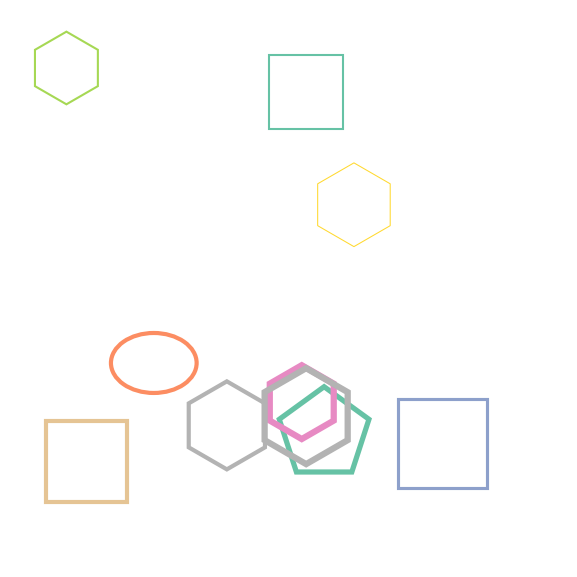[{"shape": "pentagon", "thickness": 2.5, "radius": 0.41, "center": [0.561, 0.248]}, {"shape": "square", "thickness": 1, "radius": 0.32, "center": [0.53, 0.84]}, {"shape": "oval", "thickness": 2, "radius": 0.37, "center": [0.266, 0.371]}, {"shape": "square", "thickness": 1.5, "radius": 0.39, "center": [0.766, 0.231]}, {"shape": "hexagon", "thickness": 3, "radius": 0.32, "center": [0.523, 0.303]}, {"shape": "hexagon", "thickness": 1, "radius": 0.31, "center": [0.115, 0.881]}, {"shape": "hexagon", "thickness": 0.5, "radius": 0.36, "center": [0.613, 0.645]}, {"shape": "square", "thickness": 2, "radius": 0.35, "center": [0.15, 0.2]}, {"shape": "hexagon", "thickness": 3, "radius": 0.42, "center": [0.53, 0.279]}, {"shape": "hexagon", "thickness": 2, "radius": 0.38, "center": [0.393, 0.263]}]